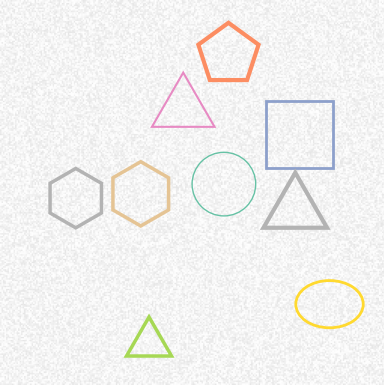[{"shape": "circle", "thickness": 1, "radius": 0.41, "center": [0.582, 0.522]}, {"shape": "pentagon", "thickness": 3, "radius": 0.41, "center": [0.593, 0.859]}, {"shape": "square", "thickness": 2, "radius": 0.44, "center": [0.778, 0.651]}, {"shape": "triangle", "thickness": 1.5, "radius": 0.47, "center": [0.476, 0.718]}, {"shape": "triangle", "thickness": 2.5, "radius": 0.34, "center": [0.387, 0.109]}, {"shape": "oval", "thickness": 2, "radius": 0.44, "center": [0.856, 0.21]}, {"shape": "hexagon", "thickness": 2.5, "radius": 0.42, "center": [0.366, 0.497]}, {"shape": "triangle", "thickness": 3, "radius": 0.48, "center": [0.767, 0.456]}, {"shape": "hexagon", "thickness": 2.5, "radius": 0.39, "center": [0.197, 0.485]}]